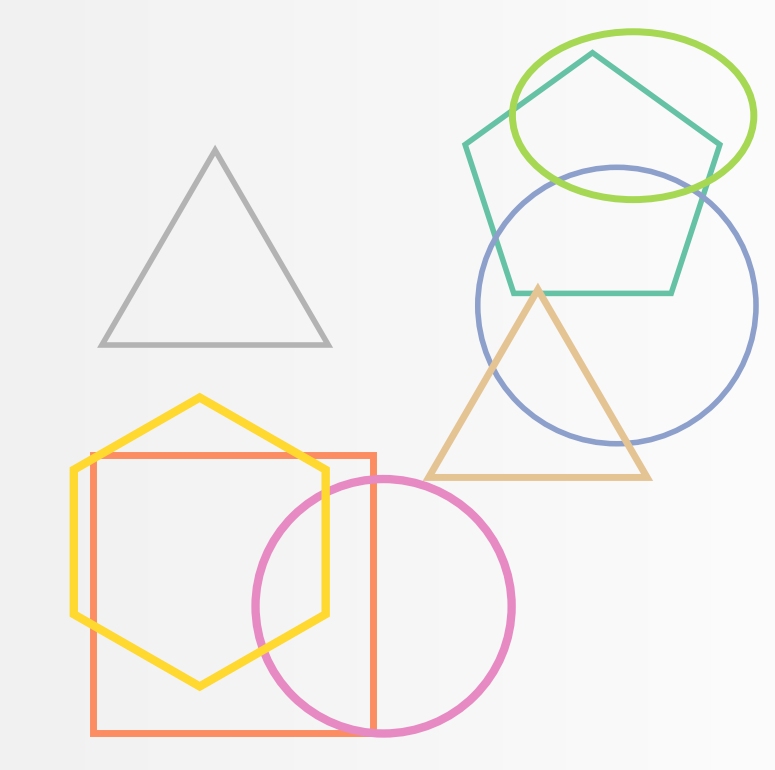[{"shape": "pentagon", "thickness": 2, "radius": 0.86, "center": [0.764, 0.759]}, {"shape": "square", "thickness": 2.5, "radius": 0.9, "center": [0.3, 0.228]}, {"shape": "circle", "thickness": 2, "radius": 0.9, "center": [0.796, 0.603]}, {"shape": "circle", "thickness": 3, "radius": 0.83, "center": [0.495, 0.213]}, {"shape": "oval", "thickness": 2.5, "radius": 0.78, "center": [0.817, 0.85]}, {"shape": "hexagon", "thickness": 3, "radius": 0.94, "center": [0.258, 0.296]}, {"shape": "triangle", "thickness": 2.5, "radius": 0.81, "center": [0.694, 0.461]}, {"shape": "triangle", "thickness": 2, "radius": 0.84, "center": [0.278, 0.636]}]